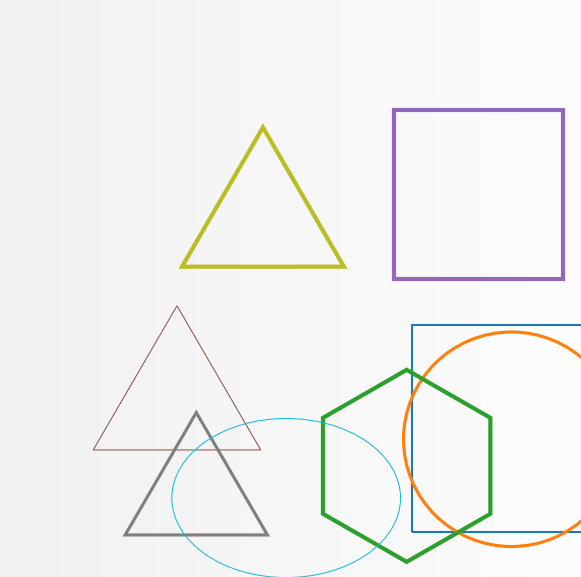[{"shape": "square", "thickness": 1, "radius": 0.9, "center": [0.889, 0.257]}, {"shape": "circle", "thickness": 1.5, "radius": 0.93, "center": [0.88, 0.239]}, {"shape": "hexagon", "thickness": 2, "radius": 0.83, "center": [0.7, 0.193]}, {"shape": "square", "thickness": 2, "radius": 0.73, "center": [0.824, 0.662]}, {"shape": "triangle", "thickness": 0.5, "radius": 0.83, "center": [0.304, 0.303]}, {"shape": "triangle", "thickness": 1.5, "radius": 0.71, "center": [0.338, 0.143]}, {"shape": "triangle", "thickness": 2, "radius": 0.8, "center": [0.452, 0.618]}, {"shape": "oval", "thickness": 0.5, "radius": 0.98, "center": [0.492, 0.137]}]